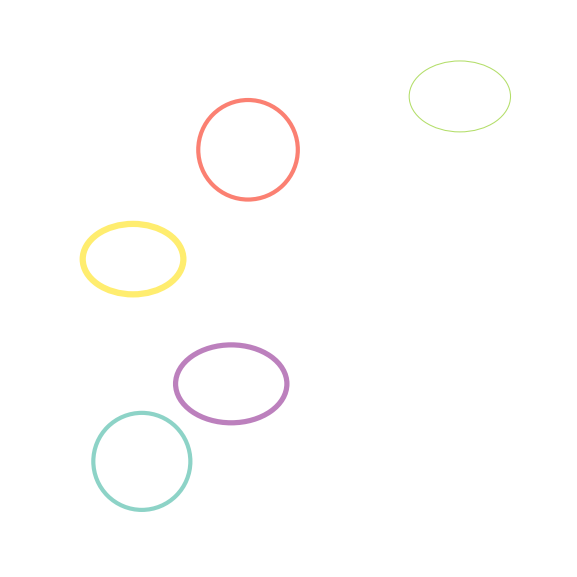[{"shape": "circle", "thickness": 2, "radius": 0.42, "center": [0.246, 0.2]}, {"shape": "circle", "thickness": 2, "radius": 0.43, "center": [0.43, 0.74]}, {"shape": "oval", "thickness": 0.5, "radius": 0.44, "center": [0.796, 0.832]}, {"shape": "oval", "thickness": 2.5, "radius": 0.48, "center": [0.4, 0.334]}, {"shape": "oval", "thickness": 3, "radius": 0.44, "center": [0.23, 0.55]}]